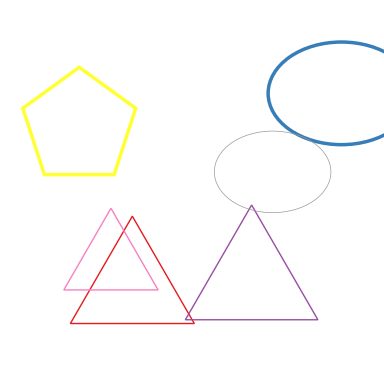[{"shape": "triangle", "thickness": 1, "radius": 0.93, "center": [0.344, 0.253]}, {"shape": "oval", "thickness": 2.5, "radius": 0.95, "center": [0.887, 0.758]}, {"shape": "triangle", "thickness": 1, "radius": 0.99, "center": [0.654, 0.269]}, {"shape": "pentagon", "thickness": 2.5, "radius": 0.77, "center": [0.206, 0.671]}, {"shape": "triangle", "thickness": 1, "radius": 0.71, "center": [0.288, 0.318]}, {"shape": "oval", "thickness": 0.5, "radius": 0.76, "center": [0.708, 0.554]}]